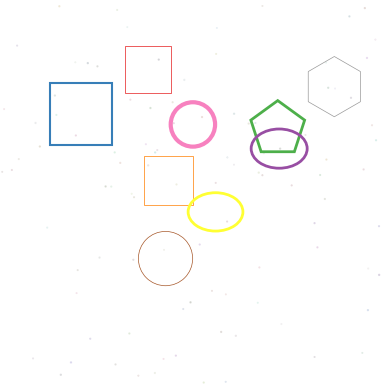[{"shape": "square", "thickness": 0.5, "radius": 0.3, "center": [0.385, 0.82]}, {"shape": "square", "thickness": 1.5, "radius": 0.4, "center": [0.21, 0.705]}, {"shape": "pentagon", "thickness": 2, "radius": 0.37, "center": [0.721, 0.665]}, {"shape": "oval", "thickness": 2, "radius": 0.36, "center": [0.725, 0.614]}, {"shape": "square", "thickness": 0.5, "radius": 0.32, "center": [0.438, 0.531]}, {"shape": "oval", "thickness": 2, "radius": 0.36, "center": [0.56, 0.45]}, {"shape": "circle", "thickness": 0.5, "radius": 0.35, "center": [0.43, 0.328]}, {"shape": "circle", "thickness": 3, "radius": 0.29, "center": [0.501, 0.677]}, {"shape": "hexagon", "thickness": 0.5, "radius": 0.39, "center": [0.868, 0.775]}]